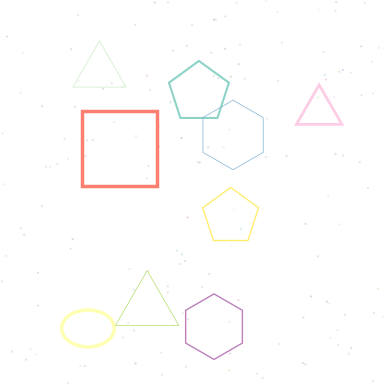[{"shape": "pentagon", "thickness": 1.5, "radius": 0.41, "center": [0.517, 0.76]}, {"shape": "oval", "thickness": 2.5, "radius": 0.34, "center": [0.229, 0.147]}, {"shape": "square", "thickness": 2.5, "radius": 0.49, "center": [0.311, 0.614]}, {"shape": "hexagon", "thickness": 0.5, "radius": 0.45, "center": [0.605, 0.649]}, {"shape": "triangle", "thickness": 0.5, "radius": 0.48, "center": [0.382, 0.202]}, {"shape": "triangle", "thickness": 2, "radius": 0.34, "center": [0.829, 0.711]}, {"shape": "hexagon", "thickness": 1, "radius": 0.43, "center": [0.556, 0.152]}, {"shape": "triangle", "thickness": 0.5, "radius": 0.4, "center": [0.258, 0.814]}, {"shape": "pentagon", "thickness": 1, "radius": 0.38, "center": [0.599, 0.437]}]